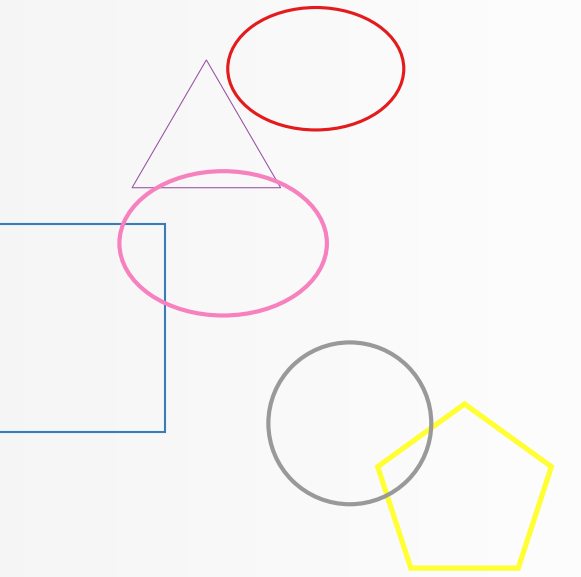[{"shape": "oval", "thickness": 1.5, "radius": 0.76, "center": [0.543, 0.88]}, {"shape": "square", "thickness": 1, "radius": 0.9, "center": [0.103, 0.431]}, {"shape": "triangle", "thickness": 0.5, "radius": 0.74, "center": [0.355, 0.748]}, {"shape": "pentagon", "thickness": 2.5, "radius": 0.79, "center": [0.799, 0.142]}, {"shape": "oval", "thickness": 2, "radius": 0.89, "center": [0.384, 0.578]}, {"shape": "circle", "thickness": 2, "radius": 0.7, "center": [0.602, 0.266]}]